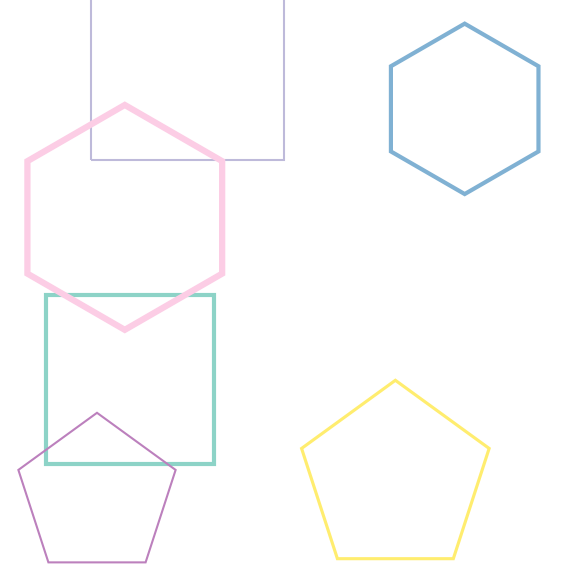[{"shape": "square", "thickness": 2, "radius": 0.73, "center": [0.225, 0.342]}, {"shape": "square", "thickness": 1, "radius": 0.84, "center": [0.324, 0.889]}, {"shape": "hexagon", "thickness": 2, "radius": 0.74, "center": [0.805, 0.811]}, {"shape": "hexagon", "thickness": 3, "radius": 0.97, "center": [0.216, 0.623]}, {"shape": "pentagon", "thickness": 1, "radius": 0.72, "center": [0.168, 0.141]}, {"shape": "pentagon", "thickness": 1.5, "radius": 0.85, "center": [0.685, 0.17]}]